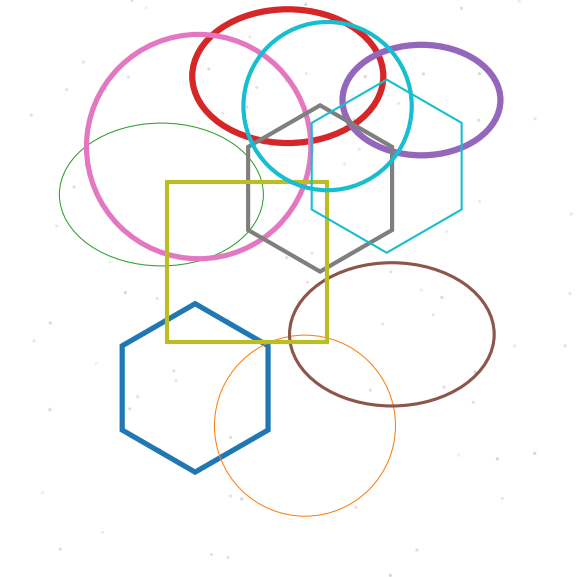[{"shape": "hexagon", "thickness": 2.5, "radius": 0.73, "center": [0.338, 0.327]}, {"shape": "circle", "thickness": 0.5, "radius": 0.78, "center": [0.528, 0.262]}, {"shape": "oval", "thickness": 0.5, "radius": 0.88, "center": [0.279, 0.662]}, {"shape": "oval", "thickness": 3, "radius": 0.83, "center": [0.498, 0.867]}, {"shape": "oval", "thickness": 3, "radius": 0.68, "center": [0.73, 0.826]}, {"shape": "oval", "thickness": 1.5, "radius": 0.89, "center": [0.679, 0.42]}, {"shape": "circle", "thickness": 2.5, "radius": 0.97, "center": [0.344, 0.745]}, {"shape": "hexagon", "thickness": 2, "radius": 0.72, "center": [0.554, 0.673]}, {"shape": "square", "thickness": 2, "radius": 0.69, "center": [0.428, 0.546]}, {"shape": "hexagon", "thickness": 1, "radius": 0.75, "center": [0.67, 0.711]}, {"shape": "circle", "thickness": 2, "radius": 0.73, "center": [0.567, 0.815]}]